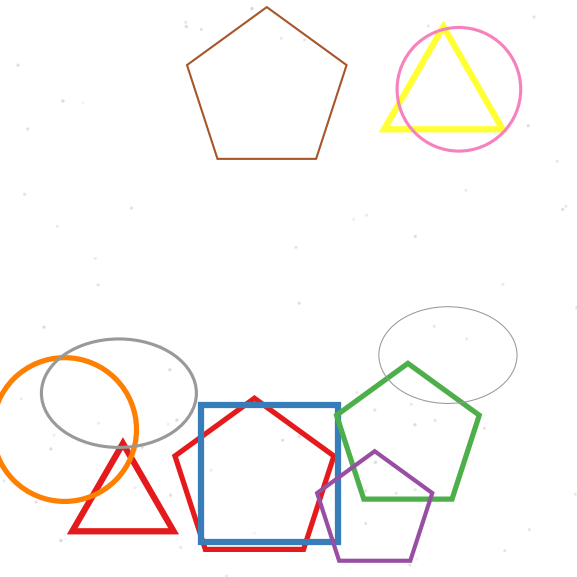[{"shape": "triangle", "thickness": 3, "radius": 0.51, "center": [0.213, 0.13]}, {"shape": "pentagon", "thickness": 2.5, "radius": 0.72, "center": [0.441, 0.165]}, {"shape": "square", "thickness": 3, "radius": 0.59, "center": [0.467, 0.179]}, {"shape": "pentagon", "thickness": 2.5, "radius": 0.65, "center": [0.706, 0.24]}, {"shape": "pentagon", "thickness": 2, "radius": 0.52, "center": [0.649, 0.113]}, {"shape": "circle", "thickness": 2.5, "radius": 0.62, "center": [0.112, 0.255]}, {"shape": "triangle", "thickness": 3, "radius": 0.59, "center": [0.768, 0.835]}, {"shape": "pentagon", "thickness": 1, "radius": 0.73, "center": [0.462, 0.842]}, {"shape": "circle", "thickness": 1.5, "radius": 0.54, "center": [0.795, 0.845]}, {"shape": "oval", "thickness": 1.5, "radius": 0.67, "center": [0.206, 0.318]}, {"shape": "oval", "thickness": 0.5, "radius": 0.6, "center": [0.776, 0.384]}]